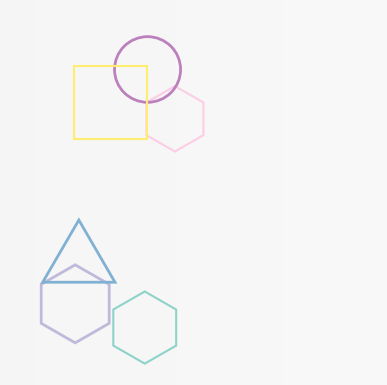[{"shape": "hexagon", "thickness": 1.5, "radius": 0.47, "center": [0.374, 0.149]}, {"shape": "hexagon", "thickness": 2, "radius": 0.51, "center": [0.194, 0.211]}, {"shape": "triangle", "thickness": 2, "radius": 0.54, "center": [0.203, 0.321]}, {"shape": "hexagon", "thickness": 1.5, "radius": 0.42, "center": [0.451, 0.691]}, {"shape": "circle", "thickness": 2, "radius": 0.43, "center": [0.381, 0.82]}, {"shape": "square", "thickness": 1.5, "radius": 0.47, "center": [0.285, 0.734]}]